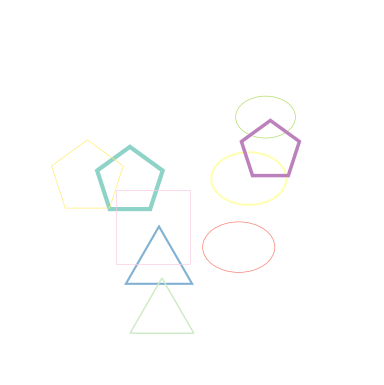[{"shape": "pentagon", "thickness": 3, "radius": 0.45, "center": [0.337, 0.529]}, {"shape": "oval", "thickness": 1.5, "radius": 0.49, "center": [0.646, 0.536]}, {"shape": "oval", "thickness": 0.5, "radius": 0.47, "center": [0.62, 0.358]}, {"shape": "triangle", "thickness": 1.5, "radius": 0.5, "center": [0.413, 0.313]}, {"shape": "oval", "thickness": 0.5, "radius": 0.39, "center": [0.69, 0.696]}, {"shape": "square", "thickness": 0.5, "radius": 0.48, "center": [0.397, 0.41]}, {"shape": "pentagon", "thickness": 2.5, "radius": 0.4, "center": [0.702, 0.608]}, {"shape": "triangle", "thickness": 1, "radius": 0.48, "center": [0.421, 0.182]}, {"shape": "pentagon", "thickness": 0.5, "radius": 0.49, "center": [0.227, 0.539]}]